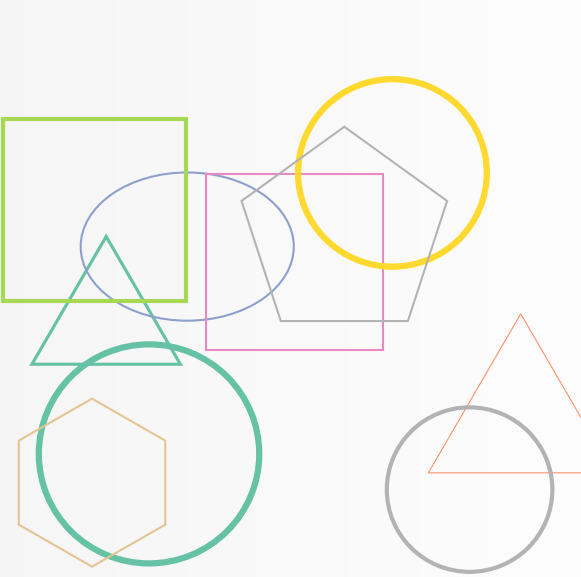[{"shape": "triangle", "thickness": 1.5, "radius": 0.74, "center": [0.183, 0.442]}, {"shape": "circle", "thickness": 3, "radius": 0.95, "center": [0.256, 0.213]}, {"shape": "triangle", "thickness": 0.5, "radius": 0.92, "center": [0.896, 0.272]}, {"shape": "oval", "thickness": 1, "radius": 0.92, "center": [0.322, 0.572]}, {"shape": "square", "thickness": 1, "radius": 0.76, "center": [0.506, 0.545]}, {"shape": "square", "thickness": 2, "radius": 0.79, "center": [0.163, 0.635]}, {"shape": "circle", "thickness": 3, "radius": 0.81, "center": [0.675, 0.7]}, {"shape": "hexagon", "thickness": 1, "radius": 0.73, "center": [0.158, 0.163]}, {"shape": "pentagon", "thickness": 1, "radius": 0.93, "center": [0.592, 0.594]}, {"shape": "circle", "thickness": 2, "radius": 0.71, "center": [0.808, 0.151]}]